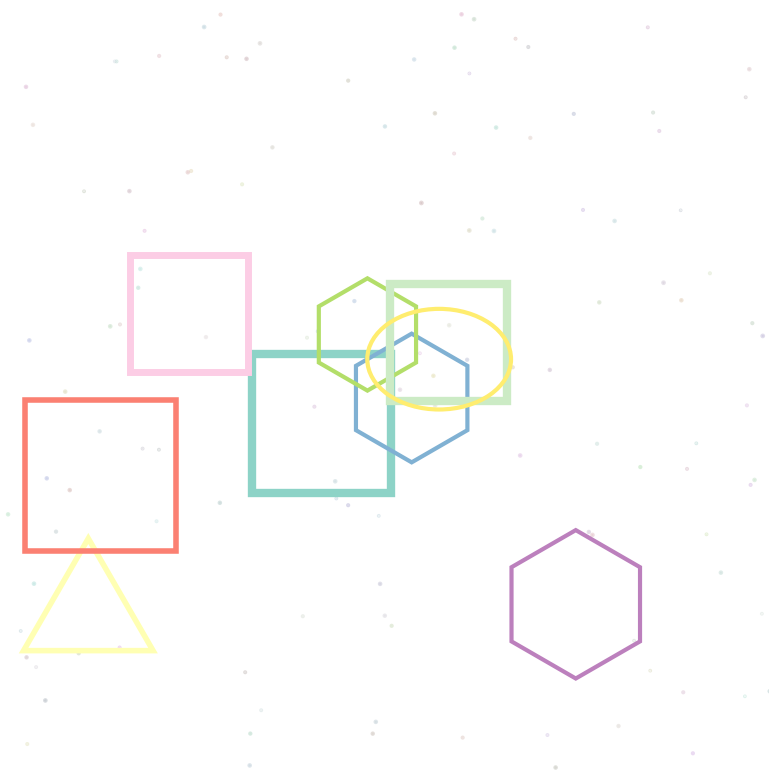[{"shape": "square", "thickness": 3, "radius": 0.45, "center": [0.417, 0.45]}, {"shape": "triangle", "thickness": 2, "radius": 0.49, "center": [0.115, 0.204]}, {"shape": "square", "thickness": 2, "radius": 0.49, "center": [0.13, 0.383]}, {"shape": "hexagon", "thickness": 1.5, "radius": 0.42, "center": [0.535, 0.483]}, {"shape": "hexagon", "thickness": 1.5, "radius": 0.36, "center": [0.477, 0.566]}, {"shape": "square", "thickness": 2.5, "radius": 0.38, "center": [0.245, 0.593]}, {"shape": "hexagon", "thickness": 1.5, "radius": 0.48, "center": [0.748, 0.215]}, {"shape": "square", "thickness": 3, "radius": 0.38, "center": [0.583, 0.555]}, {"shape": "oval", "thickness": 1.5, "radius": 0.47, "center": [0.57, 0.534]}]